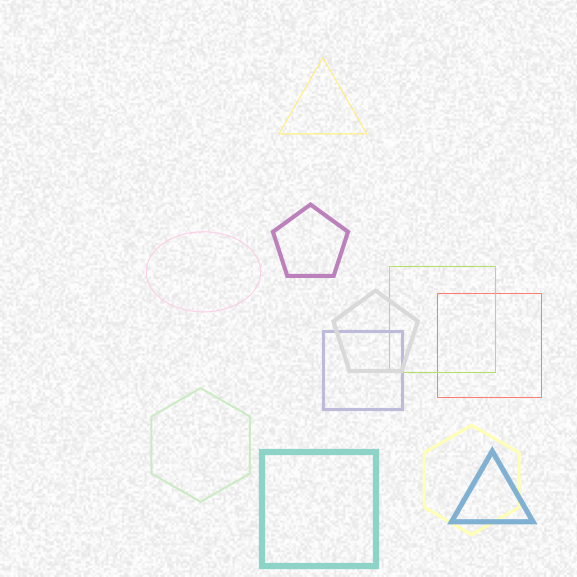[{"shape": "square", "thickness": 3, "radius": 0.49, "center": [0.553, 0.118]}, {"shape": "hexagon", "thickness": 1.5, "radius": 0.47, "center": [0.817, 0.168]}, {"shape": "square", "thickness": 1.5, "radius": 0.34, "center": [0.628, 0.358]}, {"shape": "square", "thickness": 0.5, "radius": 0.45, "center": [0.846, 0.402]}, {"shape": "triangle", "thickness": 2.5, "radius": 0.41, "center": [0.852, 0.136]}, {"shape": "square", "thickness": 0.5, "radius": 0.46, "center": [0.766, 0.447]}, {"shape": "oval", "thickness": 0.5, "radius": 0.5, "center": [0.352, 0.528]}, {"shape": "pentagon", "thickness": 2, "radius": 0.38, "center": [0.65, 0.419]}, {"shape": "pentagon", "thickness": 2, "radius": 0.34, "center": [0.538, 0.577]}, {"shape": "hexagon", "thickness": 1, "radius": 0.49, "center": [0.347, 0.229]}, {"shape": "triangle", "thickness": 0.5, "radius": 0.44, "center": [0.559, 0.811]}]